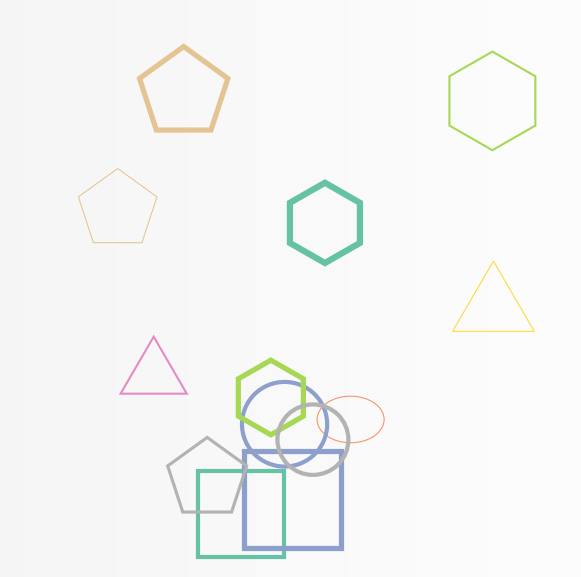[{"shape": "hexagon", "thickness": 3, "radius": 0.35, "center": [0.559, 0.613]}, {"shape": "square", "thickness": 2, "radius": 0.37, "center": [0.414, 0.109]}, {"shape": "oval", "thickness": 0.5, "radius": 0.29, "center": [0.603, 0.273]}, {"shape": "square", "thickness": 2.5, "radius": 0.42, "center": [0.503, 0.135]}, {"shape": "circle", "thickness": 2, "radius": 0.37, "center": [0.49, 0.265]}, {"shape": "triangle", "thickness": 1, "radius": 0.33, "center": [0.264, 0.35]}, {"shape": "hexagon", "thickness": 2.5, "radius": 0.32, "center": [0.466, 0.311]}, {"shape": "hexagon", "thickness": 1, "radius": 0.43, "center": [0.847, 0.824]}, {"shape": "triangle", "thickness": 0.5, "radius": 0.41, "center": [0.849, 0.466]}, {"shape": "pentagon", "thickness": 2.5, "radius": 0.4, "center": [0.316, 0.839]}, {"shape": "pentagon", "thickness": 0.5, "radius": 0.36, "center": [0.202, 0.636]}, {"shape": "pentagon", "thickness": 1.5, "radius": 0.36, "center": [0.356, 0.17]}, {"shape": "circle", "thickness": 2, "radius": 0.31, "center": [0.538, 0.238]}]